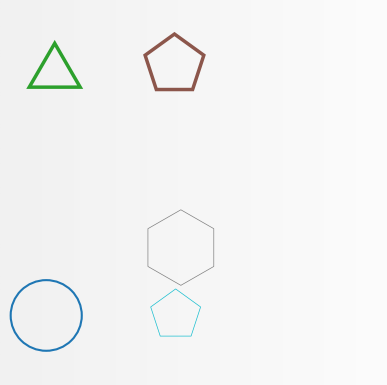[{"shape": "circle", "thickness": 1.5, "radius": 0.46, "center": [0.119, 0.181]}, {"shape": "triangle", "thickness": 2.5, "radius": 0.38, "center": [0.141, 0.812]}, {"shape": "pentagon", "thickness": 2.5, "radius": 0.4, "center": [0.45, 0.832]}, {"shape": "hexagon", "thickness": 0.5, "radius": 0.49, "center": [0.467, 0.357]}, {"shape": "pentagon", "thickness": 0.5, "radius": 0.34, "center": [0.453, 0.182]}]